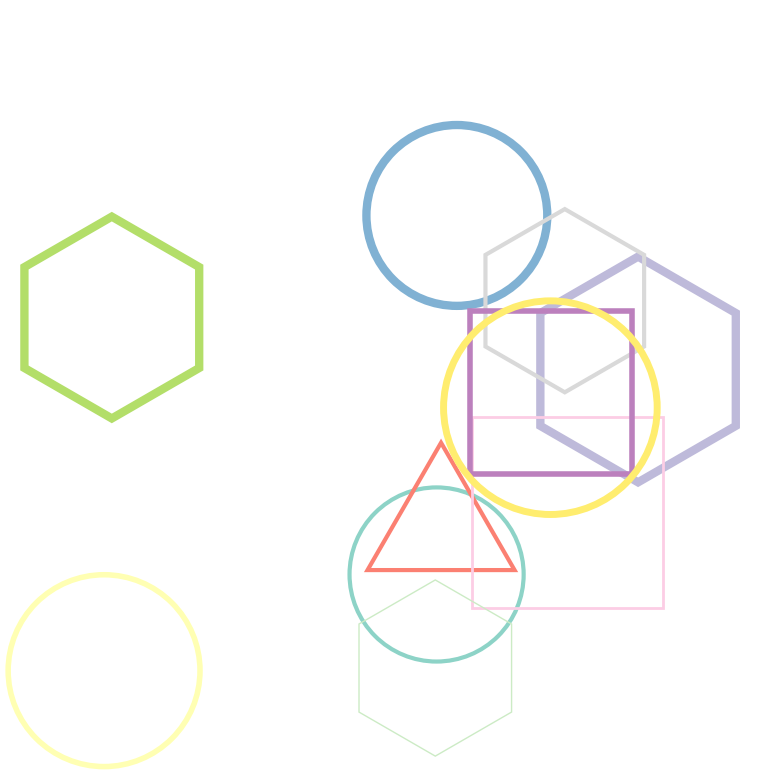[{"shape": "circle", "thickness": 1.5, "radius": 0.57, "center": [0.567, 0.254]}, {"shape": "circle", "thickness": 2, "radius": 0.62, "center": [0.135, 0.129]}, {"shape": "hexagon", "thickness": 3, "radius": 0.73, "center": [0.829, 0.52]}, {"shape": "triangle", "thickness": 1.5, "radius": 0.55, "center": [0.573, 0.315]}, {"shape": "circle", "thickness": 3, "radius": 0.59, "center": [0.593, 0.72]}, {"shape": "hexagon", "thickness": 3, "radius": 0.66, "center": [0.145, 0.588]}, {"shape": "square", "thickness": 1, "radius": 0.62, "center": [0.737, 0.334]}, {"shape": "hexagon", "thickness": 1.5, "radius": 0.59, "center": [0.733, 0.609]}, {"shape": "square", "thickness": 2, "radius": 0.53, "center": [0.716, 0.49]}, {"shape": "hexagon", "thickness": 0.5, "radius": 0.57, "center": [0.565, 0.132]}, {"shape": "circle", "thickness": 2.5, "radius": 0.69, "center": [0.715, 0.471]}]